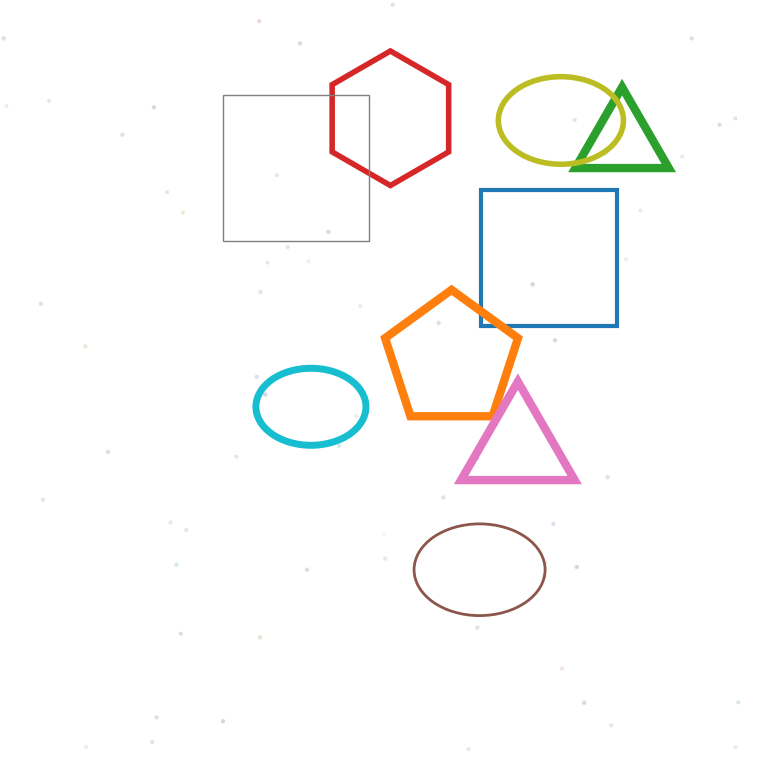[{"shape": "square", "thickness": 1.5, "radius": 0.44, "center": [0.713, 0.665]}, {"shape": "pentagon", "thickness": 3, "radius": 0.45, "center": [0.586, 0.533]}, {"shape": "triangle", "thickness": 3, "radius": 0.35, "center": [0.808, 0.817]}, {"shape": "hexagon", "thickness": 2, "radius": 0.44, "center": [0.507, 0.846]}, {"shape": "oval", "thickness": 1, "radius": 0.43, "center": [0.623, 0.26]}, {"shape": "triangle", "thickness": 3, "radius": 0.43, "center": [0.673, 0.419]}, {"shape": "square", "thickness": 0.5, "radius": 0.47, "center": [0.385, 0.782]}, {"shape": "oval", "thickness": 2, "radius": 0.41, "center": [0.728, 0.844]}, {"shape": "oval", "thickness": 2.5, "radius": 0.36, "center": [0.404, 0.472]}]